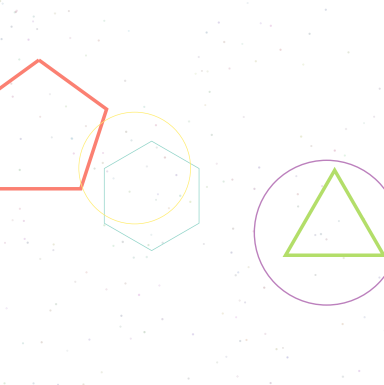[{"shape": "hexagon", "thickness": 0.5, "radius": 0.71, "center": [0.394, 0.491]}, {"shape": "pentagon", "thickness": 2.5, "radius": 0.92, "center": [0.101, 0.659]}, {"shape": "triangle", "thickness": 2.5, "radius": 0.74, "center": [0.869, 0.411]}, {"shape": "circle", "thickness": 1, "radius": 0.94, "center": [0.849, 0.396]}, {"shape": "circle", "thickness": 0.5, "radius": 0.73, "center": [0.35, 0.564]}]